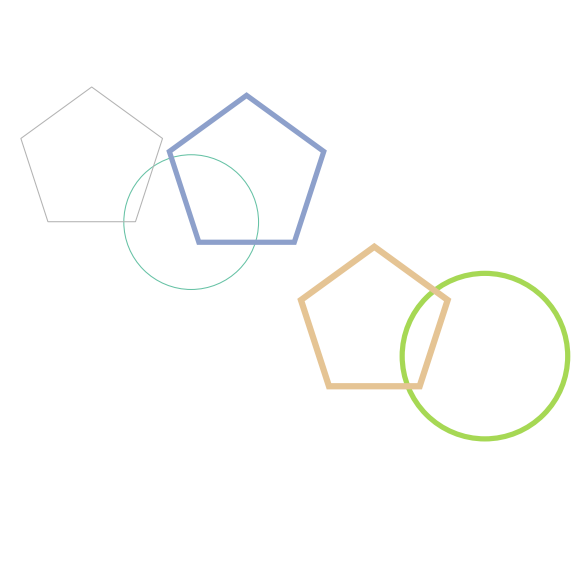[{"shape": "circle", "thickness": 0.5, "radius": 0.58, "center": [0.331, 0.615]}, {"shape": "pentagon", "thickness": 2.5, "radius": 0.7, "center": [0.427, 0.693]}, {"shape": "circle", "thickness": 2.5, "radius": 0.72, "center": [0.84, 0.382]}, {"shape": "pentagon", "thickness": 3, "radius": 0.67, "center": [0.648, 0.438]}, {"shape": "pentagon", "thickness": 0.5, "radius": 0.64, "center": [0.159, 0.72]}]